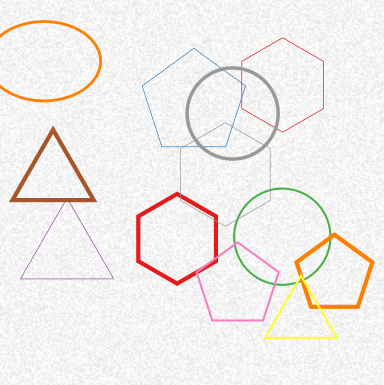[{"shape": "hexagon", "thickness": 0.5, "radius": 0.61, "center": [0.734, 0.779]}, {"shape": "hexagon", "thickness": 3, "radius": 0.58, "center": [0.46, 0.38]}, {"shape": "pentagon", "thickness": 0.5, "radius": 0.71, "center": [0.504, 0.733]}, {"shape": "circle", "thickness": 1.5, "radius": 0.63, "center": [0.733, 0.385]}, {"shape": "triangle", "thickness": 0.5, "radius": 0.7, "center": [0.174, 0.346]}, {"shape": "oval", "thickness": 2, "radius": 0.74, "center": [0.114, 0.841]}, {"shape": "pentagon", "thickness": 3, "radius": 0.52, "center": [0.869, 0.287]}, {"shape": "triangle", "thickness": 1.5, "radius": 0.54, "center": [0.782, 0.176]}, {"shape": "triangle", "thickness": 3, "radius": 0.61, "center": [0.138, 0.541]}, {"shape": "pentagon", "thickness": 1.5, "radius": 0.56, "center": [0.617, 0.258]}, {"shape": "hexagon", "thickness": 0.5, "radius": 0.67, "center": [0.585, 0.547]}, {"shape": "circle", "thickness": 2.5, "radius": 0.59, "center": [0.604, 0.705]}]